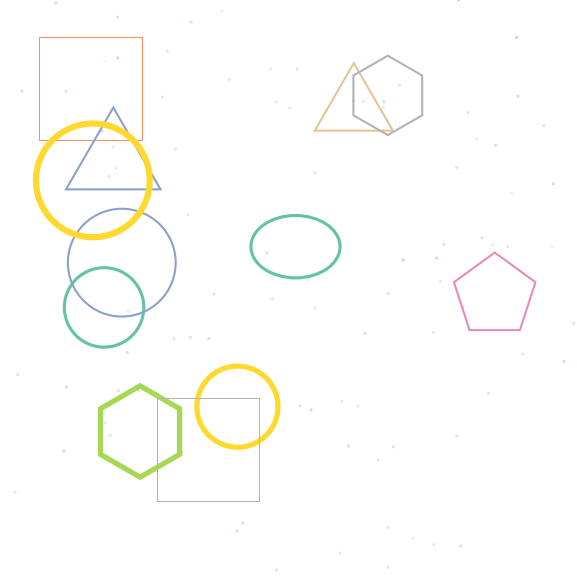[{"shape": "oval", "thickness": 1.5, "radius": 0.39, "center": [0.512, 0.572]}, {"shape": "circle", "thickness": 1.5, "radius": 0.34, "center": [0.18, 0.467]}, {"shape": "square", "thickness": 0.5, "radius": 0.45, "center": [0.157, 0.845]}, {"shape": "circle", "thickness": 1, "radius": 0.47, "center": [0.211, 0.544]}, {"shape": "triangle", "thickness": 1, "radius": 0.47, "center": [0.196, 0.718]}, {"shape": "pentagon", "thickness": 1, "radius": 0.37, "center": [0.857, 0.488]}, {"shape": "hexagon", "thickness": 2.5, "radius": 0.4, "center": [0.243, 0.252]}, {"shape": "circle", "thickness": 3, "radius": 0.49, "center": [0.161, 0.687]}, {"shape": "circle", "thickness": 2.5, "radius": 0.35, "center": [0.411, 0.295]}, {"shape": "triangle", "thickness": 1, "radius": 0.39, "center": [0.613, 0.812]}, {"shape": "hexagon", "thickness": 1, "radius": 0.34, "center": [0.672, 0.834]}, {"shape": "square", "thickness": 0.5, "radius": 0.45, "center": [0.36, 0.221]}]